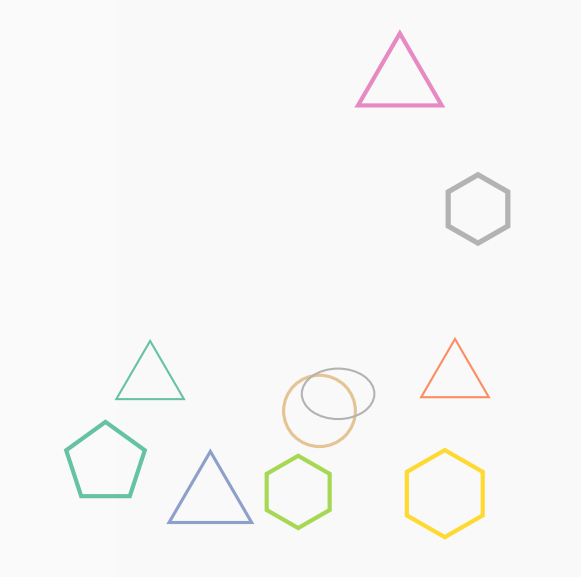[{"shape": "pentagon", "thickness": 2, "radius": 0.36, "center": [0.182, 0.197]}, {"shape": "triangle", "thickness": 1, "radius": 0.34, "center": [0.258, 0.342]}, {"shape": "triangle", "thickness": 1, "radius": 0.34, "center": [0.783, 0.345]}, {"shape": "triangle", "thickness": 1.5, "radius": 0.41, "center": [0.362, 0.135]}, {"shape": "triangle", "thickness": 2, "radius": 0.42, "center": [0.688, 0.858]}, {"shape": "hexagon", "thickness": 2, "radius": 0.31, "center": [0.513, 0.147]}, {"shape": "hexagon", "thickness": 2, "radius": 0.38, "center": [0.765, 0.144]}, {"shape": "circle", "thickness": 1.5, "radius": 0.31, "center": [0.55, 0.288]}, {"shape": "hexagon", "thickness": 2.5, "radius": 0.3, "center": [0.822, 0.637]}, {"shape": "oval", "thickness": 1, "radius": 0.31, "center": [0.582, 0.317]}]